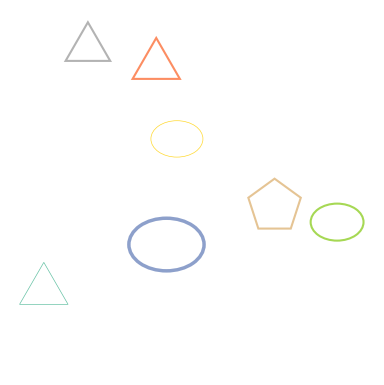[{"shape": "triangle", "thickness": 0.5, "radius": 0.36, "center": [0.114, 0.246]}, {"shape": "triangle", "thickness": 1.5, "radius": 0.35, "center": [0.406, 0.831]}, {"shape": "oval", "thickness": 2.5, "radius": 0.49, "center": [0.432, 0.365]}, {"shape": "oval", "thickness": 1.5, "radius": 0.34, "center": [0.876, 0.423]}, {"shape": "oval", "thickness": 0.5, "radius": 0.34, "center": [0.46, 0.639]}, {"shape": "pentagon", "thickness": 1.5, "radius": 0.36, "center": [0.713, 0.464]}, {"shape": "triangle", "thickness": 1.5, "radius": 0.33, "center": [0.228, 0.875]}]